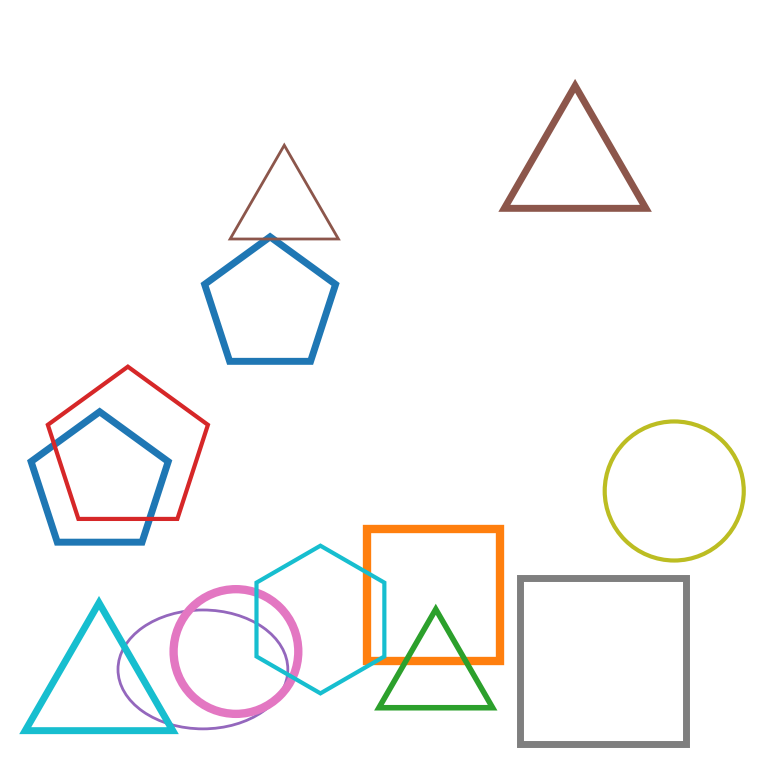[{"shape": "pentagon", "thickness": 2.5, "radius": 0.47, "center": [0.129, 0.372]}, {"shape": "pentagon", "thickness": 2.5, "radius": 0.45, "center": [0.351, 0.603]}, {"shape": "square", "thickness": 3, "radius": 0.43, "center": [0.563, 0.227]}, {"shape": "triangle", "thickness": 2, "radius": 0.43, "center": [0.566, 0.123]}, {"shape": "pentagon", "thickness": 1.5, "radius": 0.55, "center": [0.166, 0.414]}, {"shape": "oval", "thickness": 1, "radius": 0.55, "center": [0.264, 0.131]}, {"shape": "triangle", "thickness": 2.5, "radius": 0.53, "center": [0.747, 0.782]}, {"shape": "triangle", "thickness": 1, "radius": 0.41, "center": [0.369, 0.73]}, {"shape": "circle", "thickness": 3, "radius": 0.4, "center": [0.306, 0.154]}, {"shape": "square", "thickness": 2.5, "radius": 0.54, "center": [0.783, 0.142]}, {"shape": "circle", "thickness": 1.5, "radius": 0.45, "center": [0.876, 0.362]}, {"shape": "triangle", "thickness": 2.5, "radius": 0.55, "center": [0.129, 0.106]}, {"shape": "hexagon", "thickness": 1.5, "radius": 0.48, "center": [0.416, 0.195]}]